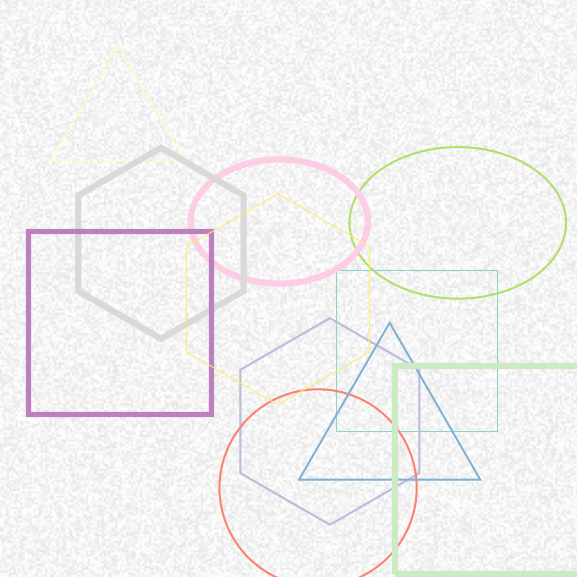[{"shape": "square", "thickness": 0.5, "radius": 0.7, "center": [0.722, 0.392]}, {"shape": "triangle", "thickness": 0.5, "radius": 0.67, "center": [0.204, 0.787]}, {"shape": "hexagon", "thickness": 1, "radius": 0.89, "center": [0.571, 0.269]}, {"shape": "circle", "thickness": 1, "radius": 0.85, "center": [0.551, 0.154]}, {"shape": "triangle", "thickness": 1, "radius": 0.91, "center": [0.675, 0.259]}, {"shape": "oval", "thickness": 1, "radius": 0.94, "center": [0.793, 0.613]}, {"shape": "oval", "thickness": 3, "radius": 0.77, "center": [0.484, 0.616]}, {"shape": "hexagon", "thickness": 3, "radius": 0.83, "center": [0.279, 0.578]}, {"shape": "square", "thickness": 2.5, "radius": 0.79, "center": [0.206, 0.441]}, {"shape": "square", "thickness": 3, "radius": 0.9, "center": [0.864, 0.185]}, {"shape": "hexagon", "thickness": 0.5, "radius": 0.91, "center": [0.481, 0.481]}]